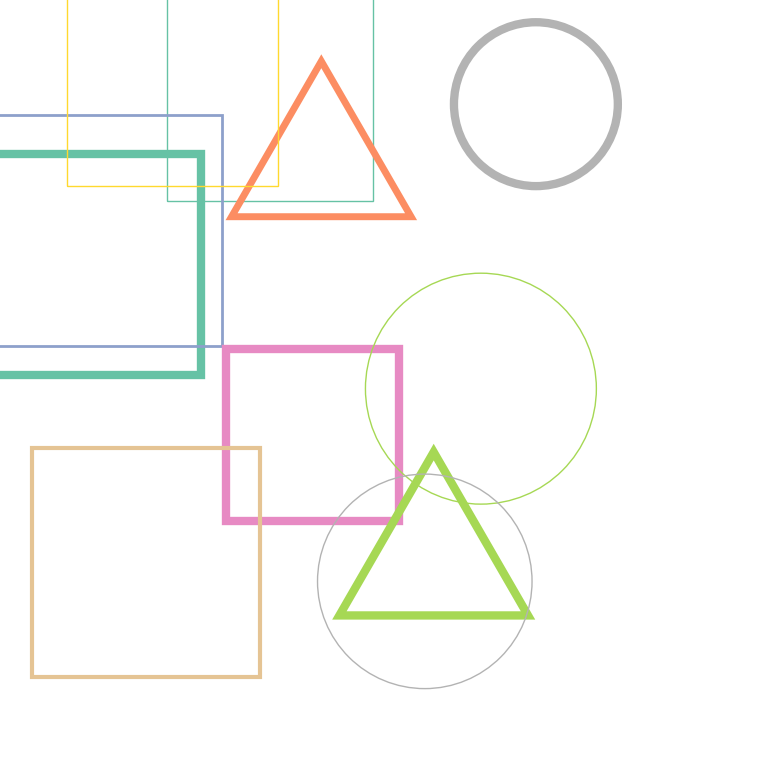[{"shape": "square", "thickness": 0.5, "radius": 0.67, "center": [0.35, 0.873]}, {"shape": "square", "thickness": 3, "radius": 0.72, "center": [0.118, 0.657]}, {"shape": "triangle", "thickness": 2.5, "radius": 0.67, "center": [0.417, 0.786]}, {"shape": "square", "thickness": 1, "radius": 0.75, "center": [0.139, 0.701]}, {"shape": "square", "thickness": 3, "radius": 0.56, "center": [0.406, 0.435]}, {"shape": "circle", "thickness": 0.5, "radius": 0.75, "center": [0.625, 0.495]}, {"shape": "triangle", "thickness": 3, "radius": 0.71, "center": [0.563, 0.271]}, {"shape": "square", "thickness": 0.5, "radius": 0.69, "center": [0.224, 0.895]}, {"shape": "square", "thickness": 1.5, "radius": 0.74, "center": [0.19, 0.269]}, {"shape": "circle", "thickness": 0.5, "radius": 0.7, "center": [0.552, 0.245]}, {"shape": "circle", "thickness": 3, "radius": 0.53, "center": [0.696, 0.865]}]